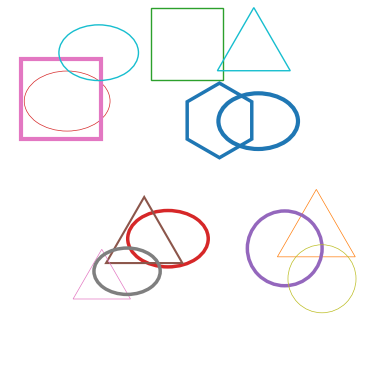[{"shape": "oval", "thickness": 3, "radius": 0.52, "center": [0.671, 0.685]}, {"shape": "hexagon", "thickness": 2.5, "radius": 0.48, "center": [0.57, 0.687]}, {"shape": "triangle", "thickness": 0.5, "radius": 0.58, "center": [0.822, 0.391]}, {"shape": "square", "thickness": 1, "radius": 0.47, "center": [0.486, 0.885]}, {"shape": "oval", "thickness": 0.5, "radius": 0.56, "center": [0.174, 0.738]}, {"shape": "oval", "thickness": 2.5, "radius": 0.52, "center": [0.436, 0.38]}, {"shape": "circle", "thickness": 2.5, "radius": 0.49, "center": [0.74, 0.355]}, {"shape": "triangle", "thickness": 1.5, "radius": 0.57, "center": [0.375, 0.374]}, {"shape": "square", "thickness": 3, "radius": 0.52, "center": [0.159, 0.742]}, {"shape": "triangle", "thickness": 0.5, "radius": 0.43, "center": [0.264, 0.266]}, {"shape": "oval", "thickness": 2.5, "radius": 0.43, "center": [0.33, 0.295]}, {"shape": "circle", "thickness": 0.5, "radius": 0.44, "center": [0.836, 0.276]}, {"shape": "oval", "thickness": 1, "radius": 0.52, "center": [0.256, 0.863]}, {"shape": "triangle", "thickness": 1, "radius": 0.55, "center": [0.659, 0.871]}]